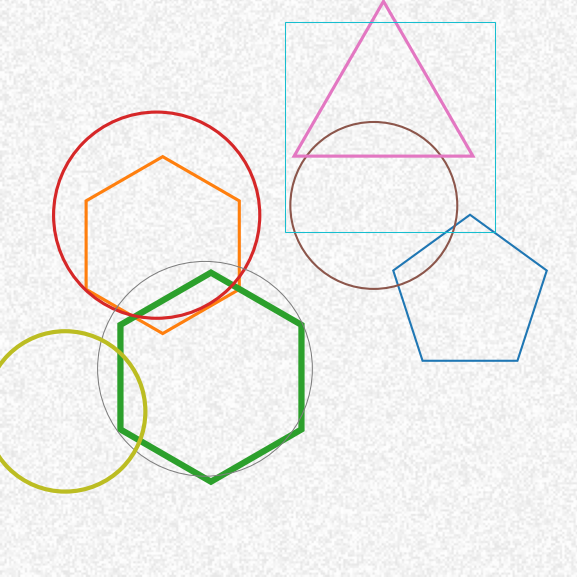[{"shape": "pentagon", "thickness": 1, "radius": 0.7, "center": [0.814, 0.487]}, {"shape": "hexagon", "thickness": 1.5, "radius": 0.77, "center": [0.282, 0.575]}, {"shape": "hexagon", "thickness": 3, "radius": 0.9, "center": [0.365, 0.346]}, {"shape": "circle", "thickness": 1.5, "radius": 0.89, "center": [0.271, 0.627]}, {"shape": "circle", "thickness": 1, "radius": 0.72, "center": [0.647, 0.643]}, {"shape": "triangle", "thickness": 1.5, "radius": 0.89, "center": [0.664, 0.818]}, {"shape": "circle", "thickness": 0.5, "radius": 0.93, "center": [0.355, 0.361]}, {"shape": "circle", "thickness": 2, "radius": 0.69, "center": [0.113, 0.287]}, {"shape": "square", "thickness": 0.5, "radius": 0.91, "center": [0.676, 0.779]}]